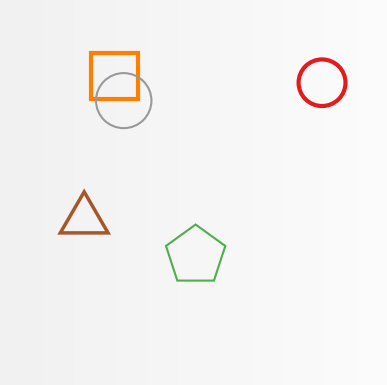[{"shape": "circle", "thickness": 3, "radius": 0.3, "center": [0.831, 0.785]}, {"shape": "pentagon", "thickness": 1.5, "radius": 0.4, "center": [0.505, 0.336]}, {"shape": "square", "thickness": 3, "radius": 0.3, "center": [0.295, 0.804]}, {"shape": "triangle", "thickness": 2.5, "radius": 0.36, "center": [0.217, 0.431]}, {"shape": "circle", "thickness": 1.5, "radius": 0.36, "center": [0.319, 0.739]}]